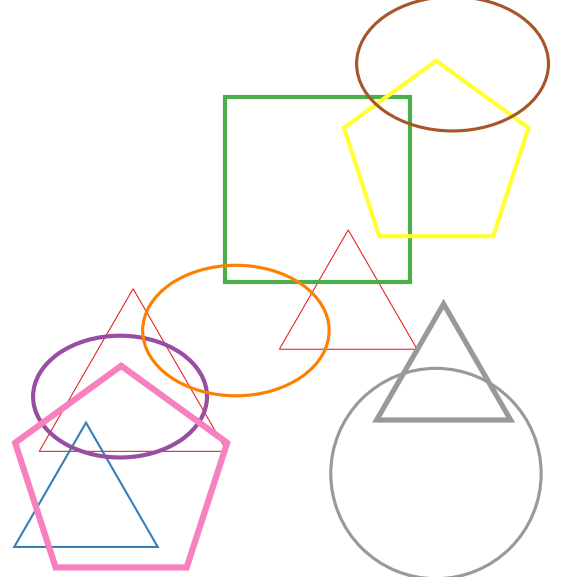[{"shape": "triangle", "thickness": 0.5, "radius": 0.94, "center": [0.231, 0.311]}, {"shape": "triangle", "thickness": 0.5, "radius": 0.69, "center": [0.603, 0.463]}, {"shape": "triangle", "thickness": 1, "radius": 0.72, "center": [0.149, 0.124]}, {"shape": "square", "thickness": 2, "radius": 0.8, "center": [0.55, 0.67]}, {"shape": "oval", "thickness": 2, "radius": 0.75, "center": [0.208, 0.312]}, {"shape": "oval", "thickness": 1.5, "radius": 0.81, "center": [0.408, 0.427]}, {"shape": "pentagon", "thickness": 2, "radius": 0.84, "center": [0.755, 0.726]}, {"shape": "oval", "thickness": 1.5, "radius": 0.83, "center": [0.784, 0.889]}, {"shape": "pentagon", "thickness": 3, "radius": 0.97, "center": [0.21, 0.173]}, {"shape": "triangle", "thickness": 2.5, "radius": 0.67, "center": [0.768, 0.339]}, {"shape": "circle", "thickness": 1.5, "radius": 0.91, "center": [0.755, 0.179]}]